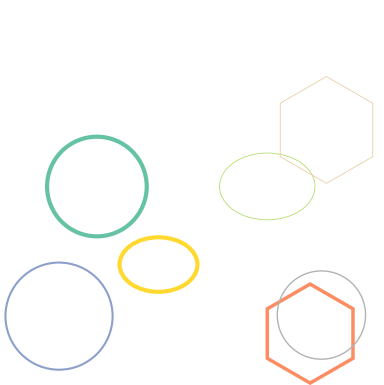[{"shape": "circle", "thickness": 3, "radius": 0.65, "center": [0.252, 0.516]}, {"shape": "hexagon", "thickness": 2.5, "radius": 0.64, "center": [0.806, 0.134]}, {"shape": "circle", "thickness": 1.5, "radius": 0.7, "center": [0.153, 0.179]}, {"shape": "oval", "thickness": 0.5, "radius": 0.62, "center": [0.694, 0.516]}, {"shape": "oval", "thickness": 3, "radius": 0.51, "center": [0.412, 0.313]}, {"shape": "hexagon", "thickness": 0.5, "radius": 0.69, "center": [0.848, 0.663]}, {"shape": "circle", "thickness": 1, "radius": 0.57, "center": [0.835, 0.182]}]